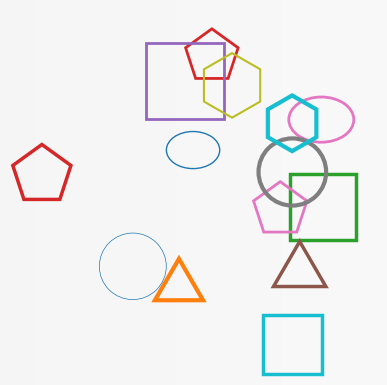[{"shape": "oval", "thickness": 1, "radius": 0.34, "center": [0.498, 0.61]}, {"shape": "circle", "thickness": 0.5, "radius": 0.43, "center": [0.343, 0.308]}, {"shape": "triangle", "thickness": 3, "radius": 0.36, "center": [0.462, 0.256]}, {"shape": "square", "thickness": 2.5, "radius": 0.43, "center": [0.833, 0.462]}, {"shape": "pentagon", "thickness": 2.5, "radius": 0.39, "center": [0.108, 0.546]}, {"shape": "pentagon", "thickness": 2, "radius": 0.36, "center": [0.547, 0.854]}, {"shape": "square", "thickness": 2, "radius": 0.5, "center": [0.478, 0.79]}, {"shape": "triangle", "thickness": 2.5, "radius": 0.39, "center": [0.773, 0.295]}, {"shape": "oval", "thickness": 2, "radius": 0.42, "center": [0.829, 0.689]}, {"shape": "pentagon", "thickness": 2, "radius": 0.36, "center": [0.723, 0.456]}, {"shape": "circle", "thickness": 3, "radius": 0.44, "center": [0.754, 0.553]}, {"shape": "hexagon", "thickness": 1.5, "radius": 0.42, "center": [0.599, 0.778]}, {"shape": "hexagon", "thickness": 3, "radius": 0.36, "center": [0.754, 0.68]}, {"shape": "square", "thickness": 2.5, "radius": 0.38, "center": [0.755, 0.105]}]